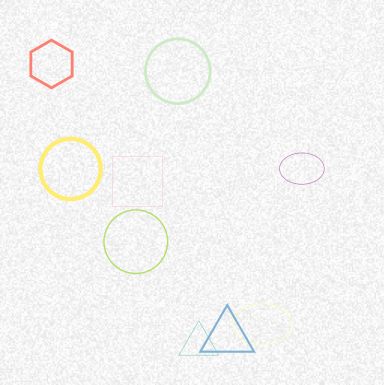[{"shape": "triangle", "thickness": 0.5, "radius": 0.3, "center": [0.516, 0.107]}, {"shape": "oval", "thickness": 0.5, "radius": 0.38, "center": [0.681, 0.158]}, {"shape": "hexagon", "thickness": 2, "radius": 0.31, "center": [0.134, 0.834]}, {"shape": "triangle", "thickness": 1.5, "radius": 0.4, "center": [0.59, 0.127]}, {"shape": "circle", "thickness": 1, "radius": 0.41, "center": [0.353, 0.372]}, {"shape": "square", "thickness": 0.5, "radius": 0.32, "center": [0.355, 0.53]}, {"shape": "oval", "thickness": 0.5, "radius": 0.29, "center": [0.784, 0.562]}, {"shape": "circle", "thickness": 2, "radius": 0.42, "center": [0.462, 0.815]}, {"shape": "circle", "thickness": 3, "radius": 0.39, "center": [0.183, 0.561]}]